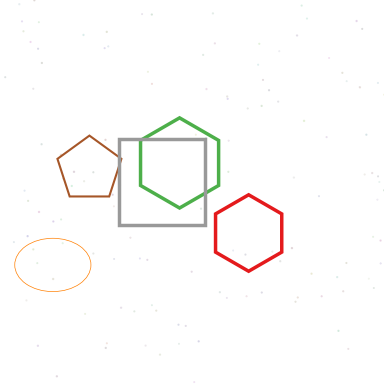[{"shape": "hexagon", "thickness": 2.5, "radius": 0.5, "center": [0.646, 0.395]}, {"shape": "hexagon", "thickness": 2.5, "radius": 0.59, "center": [0.466, 0.577]}, {"shape": "oval", "thickness": 0.5, "radius": 0.49, "center": [0.137, 0.312]}, {"shape": "pentagon", "thickness": 1.5, "radius": 0.44, "center": [0.232, 0.56]}, {"shape": "square", "thickness": 2.5, "radius": 0.56, "center": [0.42, 0.528]}]